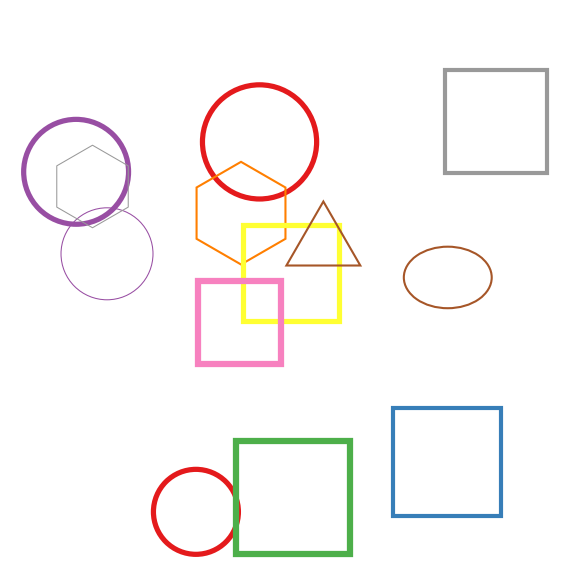[{"shape": "circle", "thickness": 2.5, "radius": 0.49, "center": [0.449, 0.753]}, {"shape": "circle", "thickness": 2.5, "radius": 0.37, "center": [0.339, 0.113]}, {"shape": "square", "thickness": 2, "radius": 0.47, "center": [0.773, 0.199]}, {"shape": "square", "thickness": 3, "radius": 0.49, "center": [0.508, 0.138]}, {"shape": "circle", "thickness": 2.5, "radius": 0.45, "center": [0.132, 0.702]}, {"shape": "circle", "thickness": 0.5, "radius": 0.4, "center": [0.185, 0.56]}, {"shape": "hexagon", "thickness": 1, "radius": 0.44, "center": [0.417, 0.63]}, {"shape": "square", "thickness": 2.5, "radius": 0.42, "center": [0.505, 0.526]}, {"shape": "triangle", "thickness": 1, "radius": 0.37, "center": [0.56, 0.576]}, {"shape": "oval", "thickness": 1, "radius": 0.38, "center": [0.775, 0.519]}, {"shape": "square", "thickness": 3, "radius": 0.36, "center": [0.414, 0.441]}, {"shape": "square", "thickness": 2, "radius": 0.45, "center": [0.859, 0.789]}, {"shape": "hexagon", "thickness": 0.5, "radius": 0.36, "center": [0.16, 0.676]}]